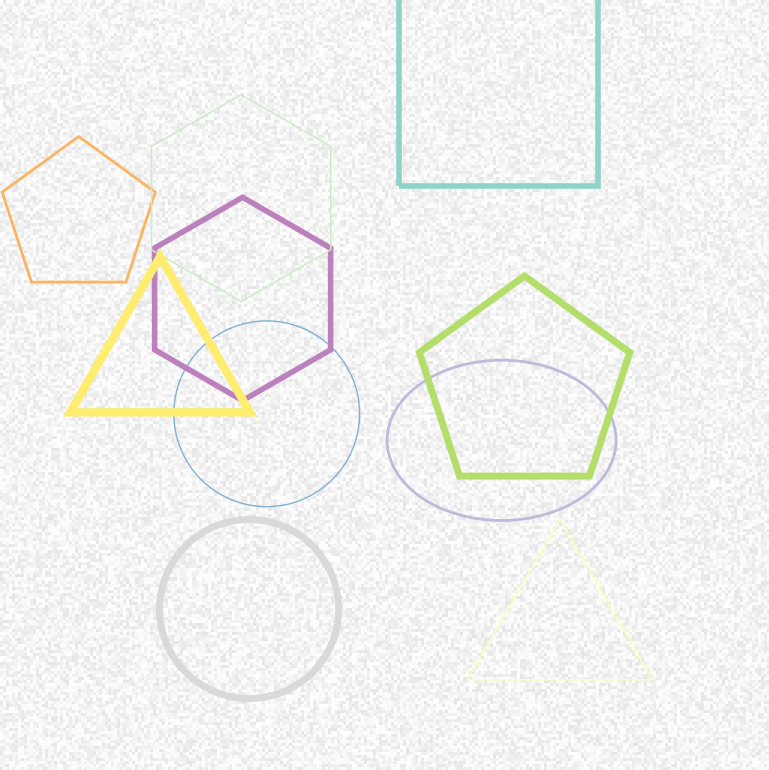[{"shape": "square", "thickness": 2, "radius": 0.65, "center": [0.647, 0.888]}, {"shape": "triangle", "thickness": 0.5, "radius": 0.69, "center": [0.727, 0.187]}, {"shape": "oval", "thickness": 1, "radius": 0.74, "center": [0.651, 0.428]}, {"shape": "circle", "thickness": 0.5, "radius": 0.6, "center": [0.346, 0.463]}, {"shape": "pentagon", "thickness": 1, "radius": 0.52, "center": [0.102, 0.718]}, {"shape": "pentagon", "thickness": 2.5, "radius": 0.72, "center": [0.681, 0.498]}, {"shape": "circle", "thickness": 2.5, "radius": 0.58, "center": [0.324, 0.209]}, {"shape": "hexagon", "thickness": 2, "radius": 0.66, "center": [0.315, 0.612]}, {"shape": "hexagon", "thickness": 0.5, "radius": 0.67, "center": [0.313, 0.743]}, {"shape": "triangle", "thickness": 3, "radius": 0.67, "center": [0.208, 0.532]}]